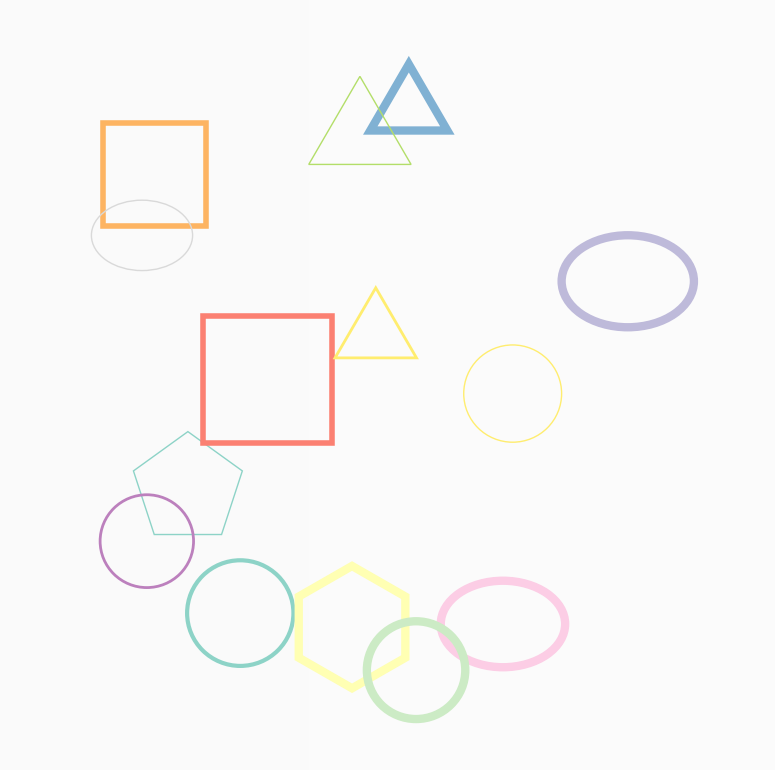[{"shape": "pentagon", "thickness": 0.5, "radius": 0.37, "center": [0.242, 0.366]}, {"shape": "circle", "thickness": 1.5, "radius": 0.34, "center": [0.31, 0.204]}, {"shape": "hexagon", "thickness": 3, "radius": 0.4, "center": [0.454, 0.186]}, {"shape": "oval", "thickness": 3, "radius": 0.43, "center": [0.81, 0.635]}, {"shape": "square", "thickness": 2, "radius": 0.41, "center": [0.345, 0.507]}, {"shape": "triangle", "thickness": 3, "radius": 0.29, "center": [0.527, 0.859]}, {"shape": "square", "thickness": 2, "radius": 0.33, "center": [0.199, 0.773]}, {"shape": "triangle", "thickness": 0.5, "radius": 0.38, "center": [0.464, 0.825]}, {"shape": "oval", "thickness": 3, "radius": 0.4, "center": [0.649, 0.19]}, {"shape": "oval", "thickness": 0.5, "radius": 0.33, "center": [0.183, 0.694]}, {"shape": "circle", "thickness": 1, "radius": 0.3, "center": [0.189, 0.297]}, {"shape": "circle", "thickness": 3, "radius": 0.32, "center": [0.537, 0.13]}, {"shape": "triangle", "thickness": 1, "radius": 0.3, "center": [0.485, 0.566]}, {"shape": "circle", "thickness": 0.5, "radius": 0.32, "center": [0.662, 0.489]}]